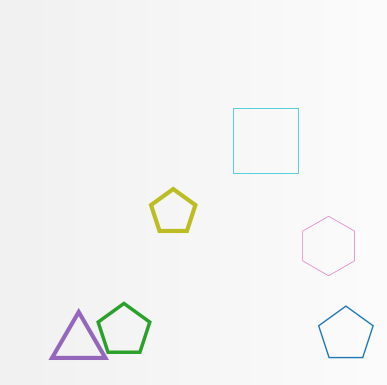[{"shape": "pentagon", "thickness": 1, "radius": 0.37, "center": [0.893, 0.131]}, {"shape": "pentagon", "thickness": 2.5, "radius": 0.35, "center": [0.32, 0.142]}, {"shape": "triangle", "thickness": 3, "radius": 0.4, "center": [0.203, 0.11]}, {"shape": "hexagon", "thickness": 0.5, "radius": 0.39, "center": [0.848, 0.361]}, {"shape": "pentagon", "thickness": 3, "radius": 0.3, "center": [0.447, 0.449]}, {"shape": "square", "thickness": 0.5, "radius": 0.42, "center": [0.685, 0.635]}]